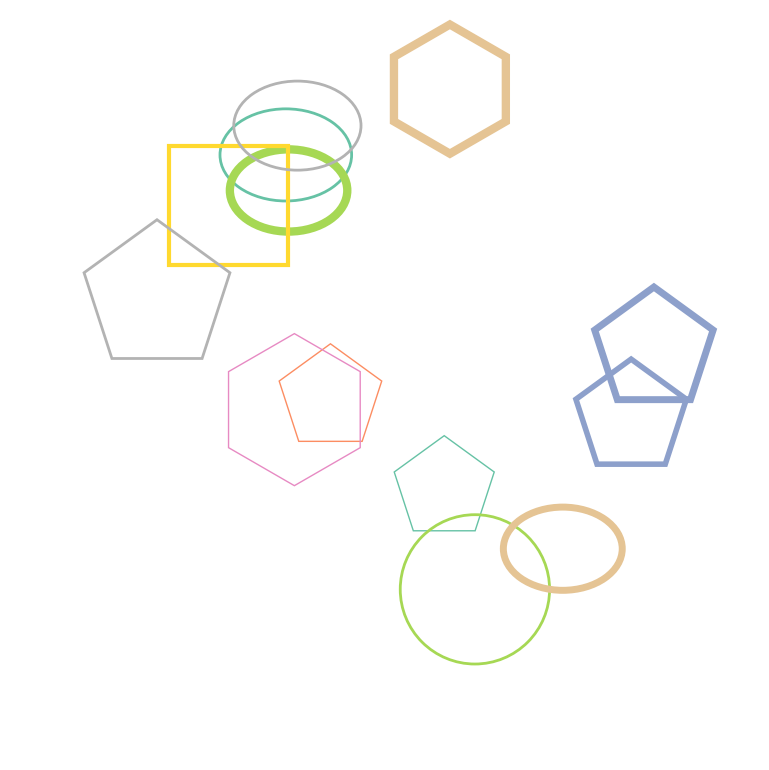[{"shape": "oval", "thickness": 1, "radius": 0.43, "center": [0.371, 0.799]}, {"shape": "pentagon", "thickness": 0.5, "radius": 0.34, "center": [0.577, 0.366]}, {"shape": "pentagon", "thickness": 0.5, "radius": 0.35, "center": [0.429, 0.483]}, {"shape": "pentagon", "thickness": 2, "radius": 0.38, "center": [0.82, 0.458]}, {"shape": "pentagon", "thickness": 2.5, "radius": 0.4, "center": [0.849, 0.546]}, {"shape": "hexagon", "thickness": 0.5, "radius": 0.49, "center": [0.382, 0.468]}, {"shape": "circle", "thickness": 1, "radius": 0.48, "center": [0.617, 0.235]}, {"shape": "oval", "thickness": 3, "radius": 0.38, "center": [0.375, 0.753]}, {"shape": "square", "thickness": 1.5, "radius": 0.39, "center": [0.297, 0.734]}, {"shape": "hexagon", "thickness": 3, "radius": 0.42, "center": [0.584, 0.884]}, {"shape": "oval", "thickness": 2.5, "radius": 0.39, "center": [0.731, 0.287]}, {"shape": "oval", "thickness": 1, "radius": 0.41, "center": [0.386, 0.837]}, {"shape": "pentagon", "thickness": 1, "radius": 0.5, "center": [0.204, 0.615]}]